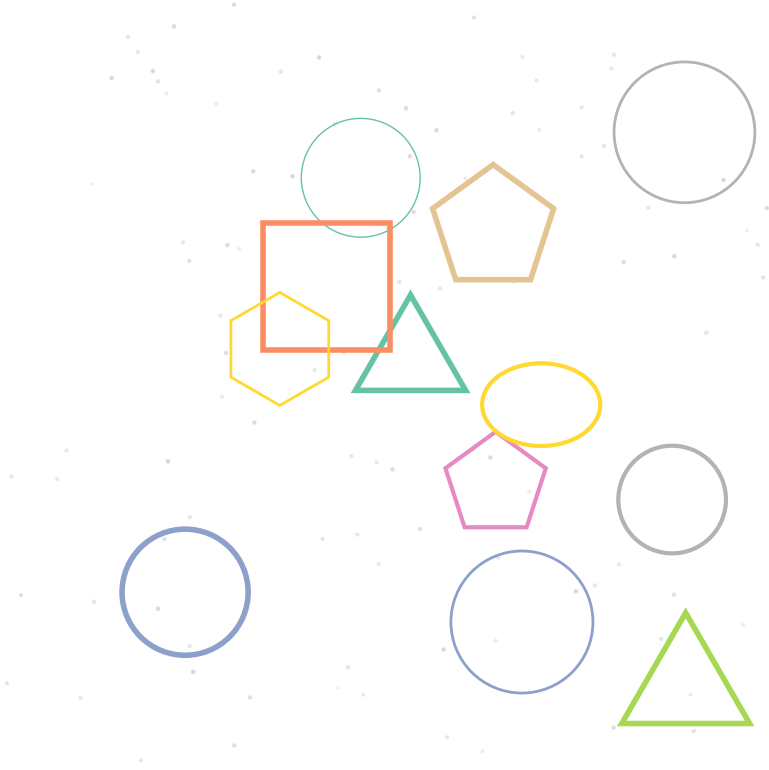[{"shape": "circle", "thickness": 0.5, "radius": 0.39, "center": [0.469, 0.769]}, {"shape": "triangle", "thickness": 2, "radius": 0.41, "center": [0.533, 0.534]}, {"shape": "square", "thickness": 2, "radius": 0.41, "center": [0.424, 0.628]}, {"shape": "circle", "thickness": 1, "radius": 0.46, "center": [0.678, 0.192]}, {"shape": "circle", "thickness": 2, "radius": 0.41, "center": [0.24, 0.231]}, {"shape": "pentagon", "thickness": 1.5, "radius": 0.34, "center": [0.644, 0.371]}, {"shape": "triangle", "thickness": 2, "radius": 0.48, "center": [0.89, 0.108]}, {"shape": "hexagon", "thickness": 1, "radius": 0.37, "center": [0.363, 0.547]}, {"shape": "oval", "thickness": 1.5, "radius": 0.38, "center": [0.703, 0.474]}, {"shape": "pentagon", "thickness": 2, "radius": 0.41, "center": [0.64, 0.704]}, {"shape": "circle", "thickness": 1.5, "radius": 0.35, "center": [0.873, 0.351]}, {"shape": "circle", "thickness": 1, "radius": 0.46, "center": [0.889, 0.828]}]